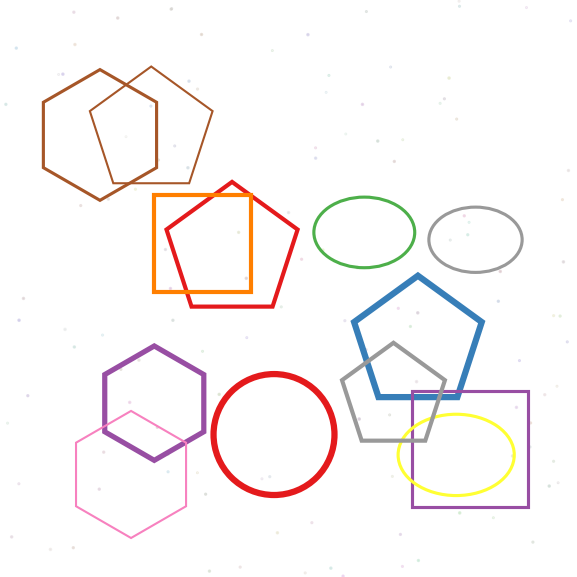[{"shape": "circle", "thickness": 3, "radius": 0.52, "center": [0.474, 0.247]}, {"shape": "pentagon", "thickness": 2, "radius": 0.6, "center": [0.402, 0.565]}, {"shape": "pentagon", "thickness": 3, "radius": 0.58, "center": [0.724, 0.406]}, {"shape": "oval", "thickness": 1.5, "radius": 0.44, "center": [0.631, 0.597]}, {"shape": "square", "thickness": 1.5, "radius": 0.5, "center": [0.814, 0.222]}, {"shape": "hexagon", "thickness": 2.5, "radius": 0.5, "center": [0.267, 0.301]}, {"shape": "square", "thickness": 2, "radius": 0.42, "center": [0.351, 0.577]}, {"shape": "oval", "thickness": 1.5, "radius": 0.5, "center": [0.79, 0.211]}, {"shape": "pentagon", "thickness": 1, "radius": 0.56, "center": [0.262, 0.772]}, {"shape": "hexagon", "thickness": 1.5, "radius": 0.57, "center": [0.173, 0.765]}, {"shape": "hexagon", "thickness": 1, "radius": 0.55, "center": [0.227, 0.178]}, {"shape": "oval", "thickness": 1.5, "radius": 0.4, "center": [0.823, 0.584]}, {"shape": "pentagon", "thickness": 2, "radius": 0.47, "center": [0.681, 0.312]}]